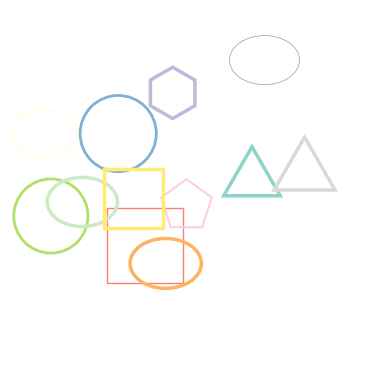[{"shape": "triangle", "thickness": 2.5, "radius": 0.42, "center": [0.655, 0.534]}, {"shape": "oval", "thickness": 0.5, "radius": 0.43, "center": [0.113, 0.654]}, {"shape": "hexagon", "thickness": 2.5, "radius": 0.33, "center": [0.448, 0.759]}, {"shape": "square", "thickness": 1, "radius": 0.49, "center": [0.377, 0.363]}, {"shape": "circle", "thickness": 2, "radius": 0.49, "center": [0.307, 0.653]}, {"shape": "oval", "thickness": 2.5, "radius": 0.46, "center": [0.43, 0.316]}, {"shape": "circle", "thickness": 2, "radius": 0.48, "center": [0.132, 0.439]}, {"shape": "pentagon", "thickness": 1.5, "radius": 0.35, "center": [0.484, 0.466]}, {"shape": "triangle", "thickness": 2.5, "radius": 0.46, "center": [0.791, 0.552]}, {"shape": "oval", "thickness": 0.5, "radius": 0.45, "center": [0.687, 0.844]}, {"shape": "oval", "thickness": 2.5, "radius": 0.46, "center": [0.214, 0.475]}, {"shape": "square", "thickness": 2.5, "radius": 0.39, "center": [0.346, 0.484]}]